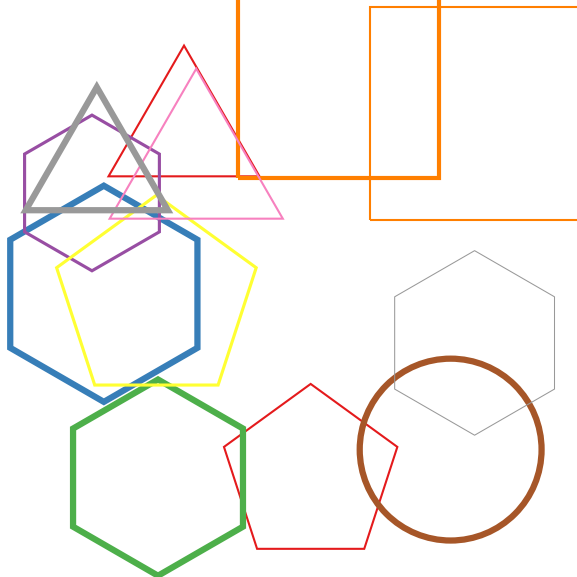[{"shape": "pentagon", "thickness": 1, "radius": 0.79, "center": [0.538, 0.176]}, {"shape": "triangle", "thickness": 1, "radius": 0.75, "center": [0.319, 0.769]}, {"shape": "hexagon", "thickness": 3, "radius": 0.94, "center": [0.18, 0.49]}, {"shape": "hexagon", "thickness": 3, "radius": 0.85, "center": [0.274, 0.172]}, {"shape": "hexagon", "thickness": 1.5, "radius": 0.67, "center": [0.159, 0.665]}, {"shape": "square", "thickness": 2, "radius": 0.87, "center": [0.586, 0.865]}, {"shape": "square", "thickness": 1, "radius": 0.92, "center": [0.825, 0.803]}, {"shape": "pentagon", "thickness": 1.5, "radius": 0.91, "center": [0.271, 0.479]}, {"shape": "circle", "thickness": 3, "radius": 0.79, "center": [0.78, 0.221]}, {"shape": "triangle", "thickness": 1, "radius": 0.87, "center": [0.34, 0.707]}, {"shape": "hexagon", "thickness": 0.5, "radius": 0.8, "center": [0.822, 0.405]}, {"shape": "triangle", "thickness": 3, "radius": 0.71, "center": [0.168, 0.706]}]